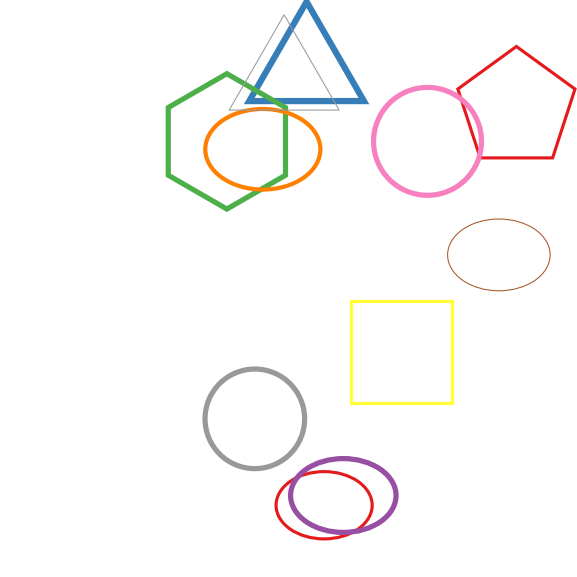[{"shape": "oval", "thickness": 1.5, "radius": 0.42, "center": [0.561, 0.124]}, {"shape": "pentagon", "thickness": 1.5, "radius": 0.53, "center": [0.894, 0.812]}, {"shape": "triangle", "thickness": 3, "radius": 0.57, "center": [0.531, 0.881]}, {"shape": "hexagon", "thickness": 2.5, "radius": 0.59, "center": [0.393, 0.754]}, {"shape": "oval", "thickness": 2.5, "radius": 0.46, "center": [0.594, 0.141]}, {"shape": "oval", "thickness": 2, "radius": 0.5, "center": [0.455, 0.741]}, {"shape": "square", "thickness": 1.5, "radius": 0.44, "center": [0.695, 0.39]}, {"shape": "oval", "thickness": 0.5, "radius": 0.44, "center": [0.864, 0.558]}, {"shape": "circle", "thickness": 2.5, "radius": 0.47, "center": [0.74, 0.754]}, {"shape": "circle", "thickness": 2.5, "radius": 0.43, "center": [0.441, 0.274]}, {"shape": "triangle", "thickness": 0.5, "radius": 0.55, "center": [0.492, 0.864]}]